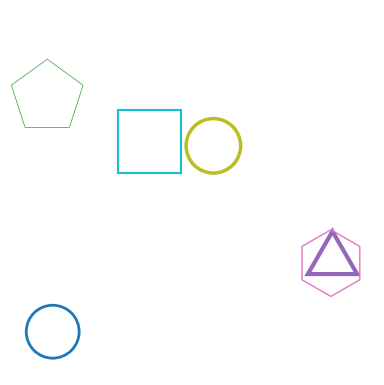[{"shape": "circle", "thickness": 2, "radius": 0.34, "center": [0.137, 0.138]}, {"shape": "pentagon", "thickness": 0.5, "radius": 0.49, "center": [0.123, 0.748]}, {"shape": "triangle", "thickness": 3, "radius": 0.37, "center": [0.864, 0.325]}, {"shape": "hexagon", "thickness": 1, "radius": 0.43, "center": [0.859, 0.317]}, {"shape": "circle", "thickness": 2.5, "radius": 0.35, "center": [0.554, 0.621]}, {"shape": "square", "thickness": 1.5, "radius": 0.41, "center": [0.389, 0.633]}]